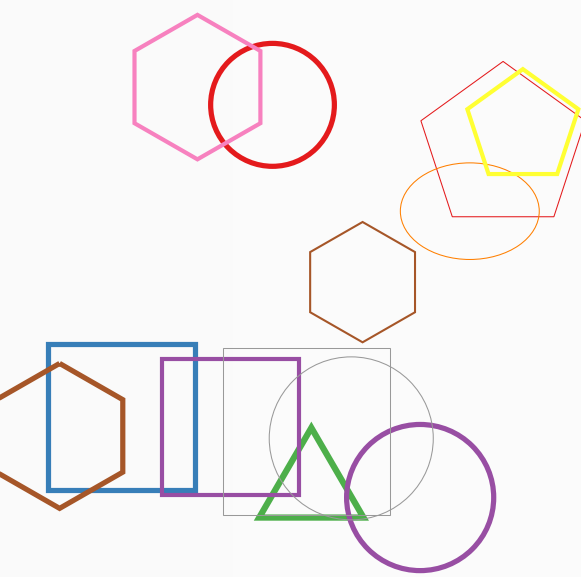[{"shape": "pentagon", "thickness": 0.5, "radius": 0.74, "center": [0.866, 0.744]}, {"shape": "circle", "thickness": 2.5, "radius": 0.53, "center": [0.469, 0.818]}, {"shape": "square", "thickness": 2.5, "radius": 0.63, "center": [0.209, 0.277]}, {"shape": "triangle", "thickness": 3, "radius": 0.52, "center": [0.536, 0.155]}, {"shape": "circle", "thickness": 2.5, "radius": 0.63, "center": [0.723, 0.138]}, {"shape": "square", "thickness": 2, "radius": 0.59, "center": [0.396, 0.26]}, {"shape": "oval", "thickness": 0.5, "radius": 0.6, "center": [0.808, 0.633]}, {"shape": "pentagon", "thickness": 2, "radius": 0.5, "center": [0.9, 0.779]}, {"shape": "hexagon", "thickness": 2.5, "radius": 0.63, "center": [0.103, 0.244]}, {"shape": "hexagon", "thickness": 1, "radius": 0.52, "center": [0.624, 0.511]}, {"shape": "hexagon", "thickness": 2, "radius": 0.63, "center": [0.34, 0.848]}, {"shape": "circle", "thickness": 0.5, "radius": 0.71, "center": [0.604, 0.24]}, {"shape": "square", "thickness": 0.5, "radius": 0.72, "center": [0.527, 0.252]}]